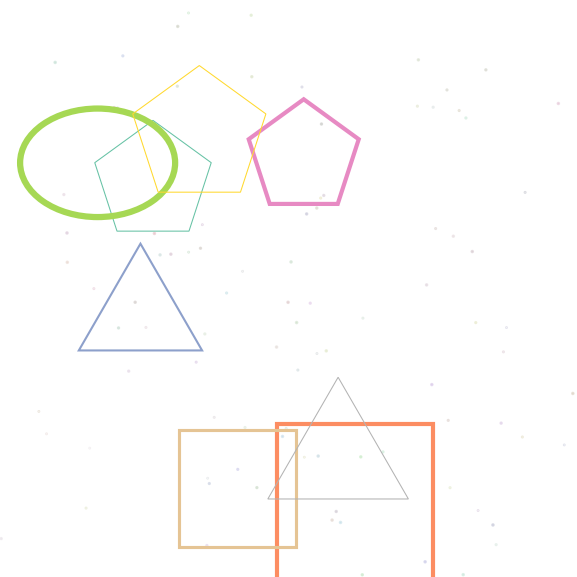[{"shape": "pentagon", "thickness": 0.5, "radius": 0.53, "center": [0.265, 0.685]}, {"shape": "square", "thickness": 2, "radius": 0.68, "center": [0.614, 0.13]}, {"shape": "triangle", "thickness": 1, "radius": 0.62, "center": [0.243, 0.454]}, {"shape": "pentagon", "thickness": 2, "radius": 0.5, "center": [0.526, 0.727]}, {"shape": "oval", "thickness": 3, "radius": 0.67, "center": [0.169, 0.717]}, {"shape": "pentagon", "thickness": 0.5, "radius": 0.61, "center": [0.345, 0.764]}, {"shape": "square", "thickness": 1.5, "radius": 0.5, "center": [0.411, 0.154]}, {"shape": "triangle", "thickness": 0.5, "radius": 0.7, "center": [0.585, 0.205]}]